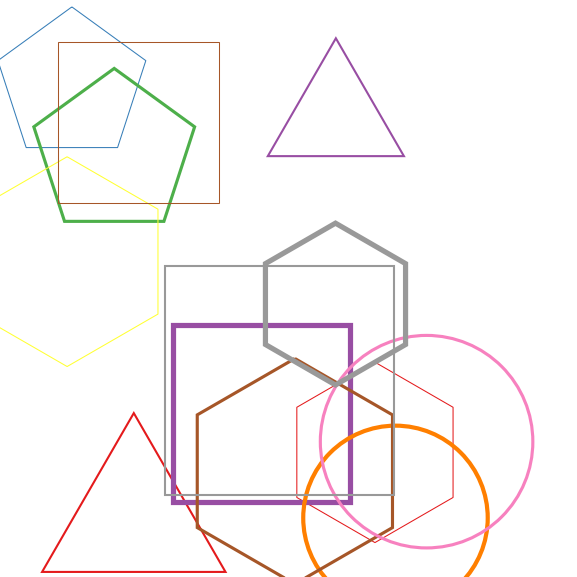[{"shape": "hexagon", "thickness": 0.5, "radius": 0.78, "center": [0.649, 0.216]}, {"shape": "triangle", "thickness": 1, "radius": 0.92, "center": [0.232, 0.1]}, {"shape": "pentagon", "thickness": 0.5, "radius": 0.67, "center": [0.124, 0.853]}, {"shape": "pentagon", "thickness": 1.5, "radius": 0.73, "center": [0.198, 0.734]}, {"shape": "triangle", "thickness": 1, "radius": 0.68, "center": [0.582, 0.797]}, {"shape": "square", "thickness": 2.5, "radius": 0.76, "center": [0.453, 0.283]}, {"shape": "circle", "thickness": 2, "radius": 0.8, "center": [0.685, 0.102]}, {"shape": "hexagon", "thickness": 0.5, "radius": 0.91, "center": [0.116, 0.546]}, {"shape": "square", "thickness": 0.5, "radius": 0.69, "center": [0.24, 0.787]}, {"shape": "hexagon", "thickness": 1.5, "radius": 0.98, "center": [0.511, 0.183]}, {"shape": "circle", "thickness": 1.5, "radius": 0.92, "center": [0.739, 0.234]}, {"shape": "square", "thickness": 1, "radius": 0.99, "center": [0.484, 0.34]}, {"shape": "hexagon", "thickness": 2.5, "radius": 0.7, "center": [0.581, 0.473]}]